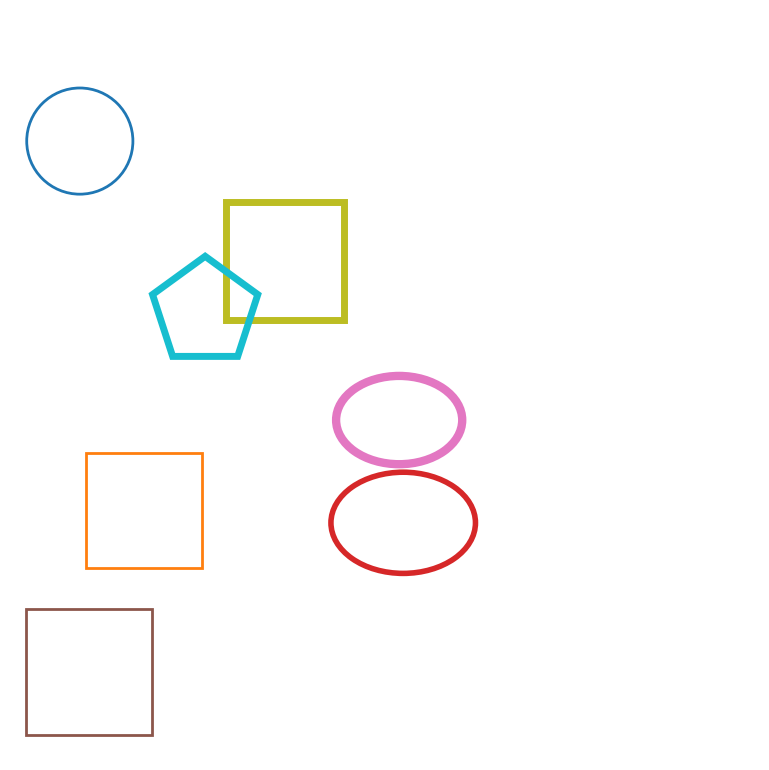[{"shape": "circle", "thickness": 1, "radius": 0.34, "center": [0.104, 0.817]}, {"shape": "square", "thickness": 1, "radius": 0.37, "center": [0.187, 0.337]}, {"shape": "oval", "thickness": 2, "radius": 0.47, "center": [0.524, 0.321]}, {"shape": "square", "thickness": 1, "radius": 0.41, "center": [0.116, 0.127]}, {"shape": "oval", "thickness": 3, "radius": 0.41, "center": [0.518, 0.454]}, {"shape": "square", "thickness": 2.5, "radius": 0.38, "center": [0.37, 0.661]}, {"shape": "pentagon", "thickness": 2.5, "radius": 0.36, "center": [0.266, 0.595]}]